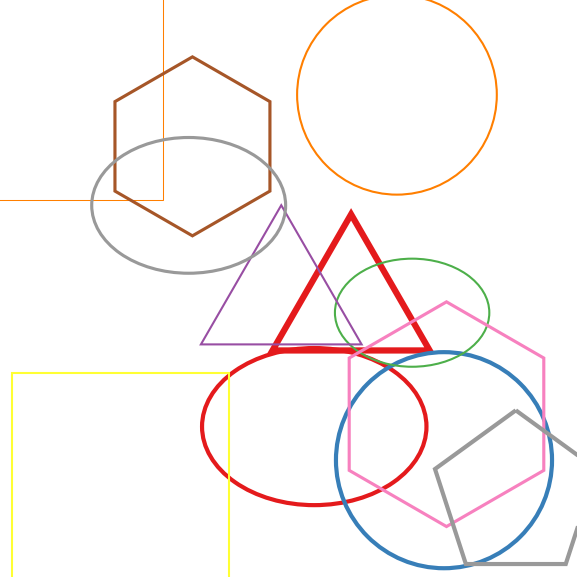[{"shape": "triangle", "thickness": 3, "radius": 0.79, "center": [0.608, 0.471]}, {"shape": "oval", "thickness": 2, "radius": 0.97, "center": [0.544, 0.26]}, {"shape": "circle", "thickness": 2, "radius": 0.94, "center": [0.769, 0.202]}, {"shape": "oval", "thickness": 1, "radius": 0.67, "center": [0.714, 0.458]}, {"shape": "triangle", "thickness": 1, "radius": 0.8, "center": [0.487, 0.483]}, {"shape": "square", "thickness": 0.5, "radius": 0.87, "center": [0.108, 0.827]}, {"shape": "circle", "thickness": 1, "radius": 0.86, "center": [0.687, 0.835]}, {"shape": "square", "thickness": 1, "radius": 0.94, "center": [0.209, 0.165]}, {"shape": "hexagon", "thickness": 1.5, "radius": 0.77, "center": [0.333, 0.746]}, {"shape": "hexagon", "thickness": 1.5, "radius": 0.97, "center": [0.773, 0.282]}, {"shape": "oval", "thickness": 1.5, "radius": 0.84, "center": [0.327, 0.644]}, {"shape": "pentagon", "thickness": 2, "radius": 0.74, "center": [0.893, 0.141]}]